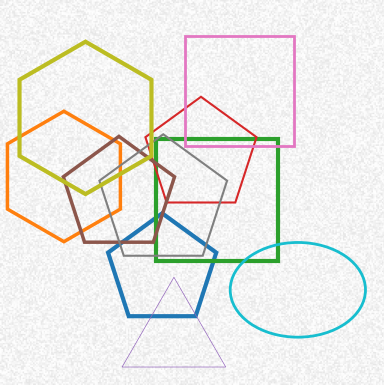[{"shape": "pentagon", "thickness": 3, "radius": 0.74, "center": [0.421, 0.298]}, {"shape": "hexagon", "thickness": 2.5, "radius": 0.85, "center": [0.166, 0.542]}, {"shape": "square", "thickness": 3, "radius": 0.79, "center": [0.564, 0.481]}, {"shape": "pentagon", "thickness": 1.5, "radius": 0.76, "center": [0.522, 0.597]}, {"shape": "triangle", "thickness": 0.5, "radius": 0.78, "center": [0.452, 0.124]}, {"shape": "pentagon", "thickness": 2.5, "radius": 0.76, "center": [0.309, 0.494]}, {"shape": "square", "thickness": 2, "radius": 0.71, "center": [0.622, 0.764]}, {"shape": "pentagon", "thickness": 1.5, "radius": 0.87, "center": [0.424, 0.477]}, {"shape": "hexagon", "thickness": 3, "radius": 0.99, "center": [0.222, 0.694]}, {"shape": "oval", "thickness": 2, "radius": 0.88, "center": [0.774, 0.247]}]